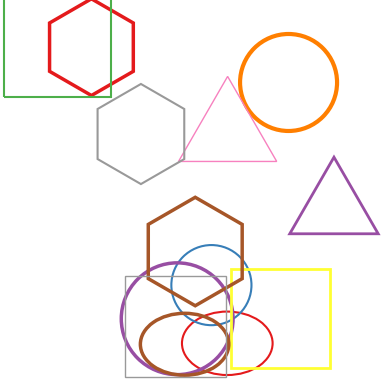[{"shape": "oval", "thickness": 1.5, "radius": 0.59, "center": [0.59, 0.108]}, {"shape": "hexagon", "thickness": 2.5, "radius": 0.63, "center": [0.237, 0.878]}, {"shape": "circle", "thickness": 1.5, "radius": 0.52, "center": [0.549, 0.259]}, {"shape": "square", "thickness": 1.5, "radius": 0.69, "center": [0.149, 0.888]}, {"shape": "circle", "thickness": 2.5, "radius": 0.73, "center": [0.46, 0.172]}, {"shape": "triangle", "thickness": 2, "radius": 0.66, "center": [0.867, 0.459]}, {"shape": "circle", "thickness": 3, "radius": 0.63, "center": [0.75, 0.786]}, {"shape": "square", "thickness": 2, "radius": 0.64, "center": [0.728, 0.172]}, {"shape": "oval", "thickness": 2.5, "radius": 0.57, "center": [0.479, 0.106]}, {"shape": "hexagon", "thickness": 2.5, "radius": 0.7, "center": [0.507, 0.347]}, {"shape": "triangle", "thickness": 1, "radius": 0.74, "center": [0.591, 0.654]}, {"shape": "square", "thickness": 1, "radius": 0.66, "center": [0.456, 0.153]}, {"shape": "hexagon", "thickness": 1.5, "radius": 0.65, "center": [0.366, 0.652]}]